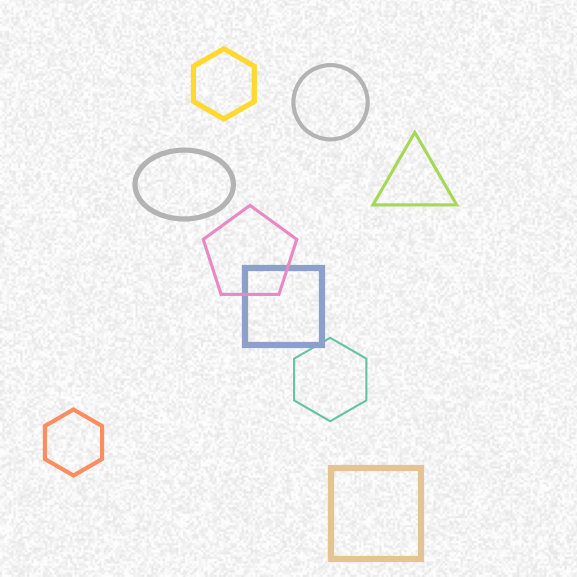[{"shape": "hexagon", "thickness": 1, "radius": 0.36, "center": [0.572, 0.342]}, {"shape": "hexagon", "thickness": 2, "radius": 0.29, "center": [0.127, 0.233]}, {"shape": "square", "thickness": 3, "radius": 0.33, "center": [0.491, 0.468]}, {"shape": "pentagon", "thickness": 1.5, "radius": 0.43, "center": [0.433, 0.558]}, {"shape": "triangle", "thickness": 1.5, "radius": 0.42, "center": [0.718, 0.686]}, {"shape": "hexagon", "thickness": 2.5, "radius": 0.3, "center": [0.388, 0.854]}, {"shape": "square", "thickness": 3, "radius": 0.39, "center": [0.651, 0.11]}, {"shape": "circle", "thickness": 2, "radius": 0.32, "center": [0.572, 0.822]}, {"shape": "oval", "thickness": 2.5, "radius": 0.43, "center": [0.319, 0.68]}]